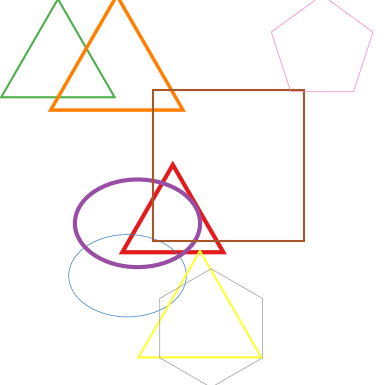[{"shape": "triangle", "thickness": 3, "radius": 0.76, "center": [0.449, 0.421]}, {"shape": "oval", "thickness": 0.5, "radius": 0.76, "center": [0.331, 0.284]}, {"shape": "triangle", "thickness": 1.5, "radius": 0.85, "center": [0.15, 0.832]}, {"shape": "oval", "thickness": 3, "radius": 0.81, "center": [0.357, 0.42]}, {"shape": "triangle", "thickness": 2.5, "radius": 0.99, "center": [0.303, 0.813]}, {"shape": "triangle", "thickness": 1.5, "radius": 0.92, "center": [0.519, 0.164]}, {"shape": "square", "thickness": 1.5, "radius": 0.98, "center": [0.594, 0.569]}, {"shape": "pentagon", "thickness": 0.5, "radius": 0.69, "center": [0.837, 0.874]}, {"shape": "hexagon", "thickness": 0.5, "radius": 0.77, "center": [0.548, 0.148]}]